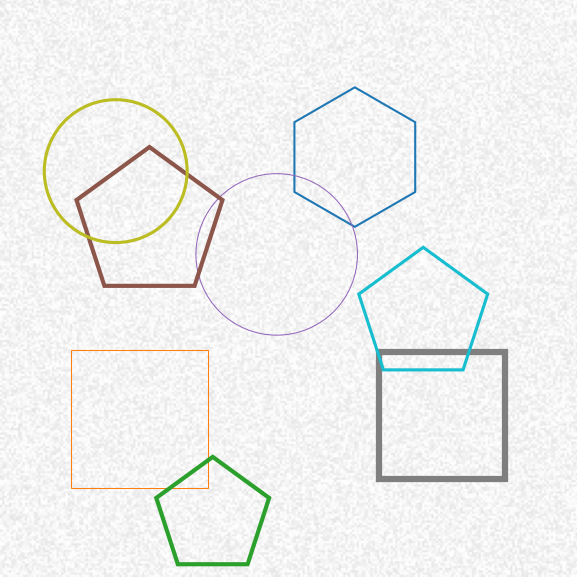[{"shape": "hexagon", "thickness": 1, "radius": 0.6, "center": [0.614, 0.727]}, {"shape": "square", "thickness": 0.5, "radius": 0.6, "center": [0.242, 0.274]}, {"shape": "pentagon", "thickness": 2, "radius": 0.51, "center": [0.368, 0.105]}, {"shape": "circle", "thickness": 0.5, "radius": 0.7, "center": [0.479, 0.559]}, {"shape": "pentagon", "thickness": 2, "radius": 0.66, "center": [0.259, 0.612]}, {"shape": "square", "thickness": 3, "radius": 0.55, "center": [0.765, 0.28]}, {"shape": "circle", "thickness": 1.5, "radius": 0.62, "center": [0.2, 0.703]}, {"shape": "pentagon", "thickness": 1.5, "radius": 0.59, "center": [0.733, 0.454]}]